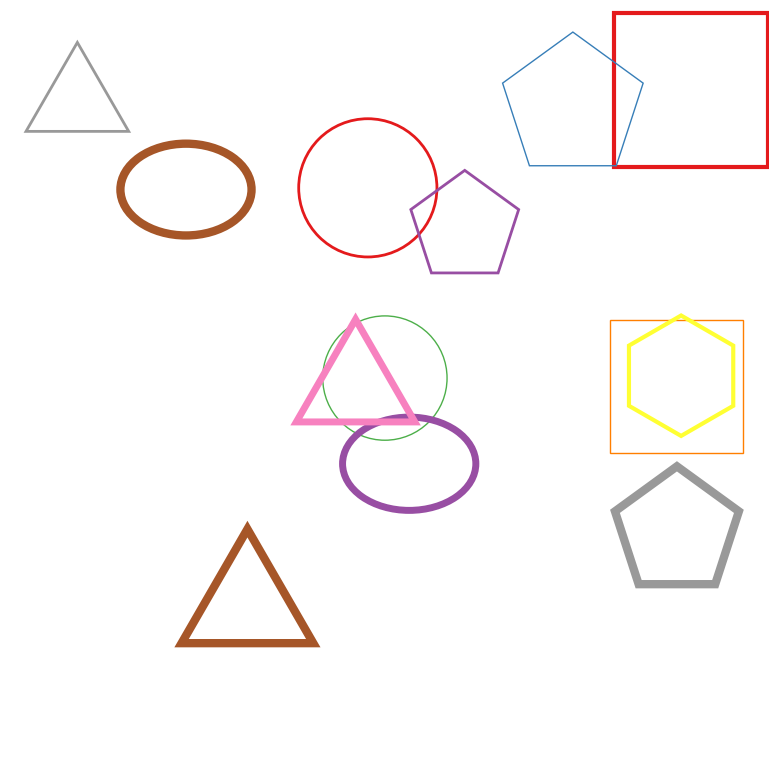[{"shape": "square", "thickness": 1.5, "radius": 0.5, "center": [0.897, 0.884]}, {"shape": "circle", "thickness": 1, "radius": 0.45, "center": [0.478, 0.756]}, {"shape": "pentagon", "thickness": 0.5, "radius": 0.48, "center": [0.744, 0.862]}, {"shape": "circle", "thickness": 0.5, "radius": 0.4, "center": [0.5, 0.509]}, {"shape": "oval", "thickness": 2.5, "radius": 0.43, "center": [0.531, 0.398]}, {"shape": "pentagon", "thickness": 1, "radius": 0.37, "center": [0.604, 0.705]}, {"shape": "square", "thickness": 0.5, "radius": 0.43, "center": [0.879, 0.498]}, {"shape": "hexagon", "thickness": 1.5, "radius": 0.39, "center": [0.885, 0.512]}, {"shape": "triangle", "thickness": 3, "radius": 0.49, "center": [0.321, 0.214]}, {"shape": "oval", "thickness": 3, "radius": 0.43, "center": [0.242, 0.754]}, {"shape": "triangle", "thickness": 2.5, "radius": 0.44, "center": [0.462, 0.496]}, {"shape": "pentagon", "thickness": 3, "radius": 0.42, "center": [0.879, 0.31]}, {"shape": "triangle", "thickness": 1, "radius": 0.39, "center": [0.1, 0.868]}]